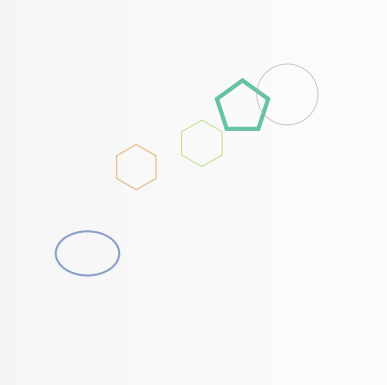[{"shape": "pentagon", "thickness": 3, "radius": 0.35, "center": [0.626, 0.722]}, {"shape": "oval", "thickness": 1.5, "radius": 0.41, "center": [0.226, 0.342]}, {"shape": "hexagon", "thickness": 0.5, "radius": 0.3, "center": [0.521, 0.628]}, {"shape": "hexagon", "thickness": 1, "radius": 0.29, "center": [0.352, 0.566]}, {"shape": "circle", "thickness": 0.5, "radius": 0.4, "center": [0.742, 0.755]}]